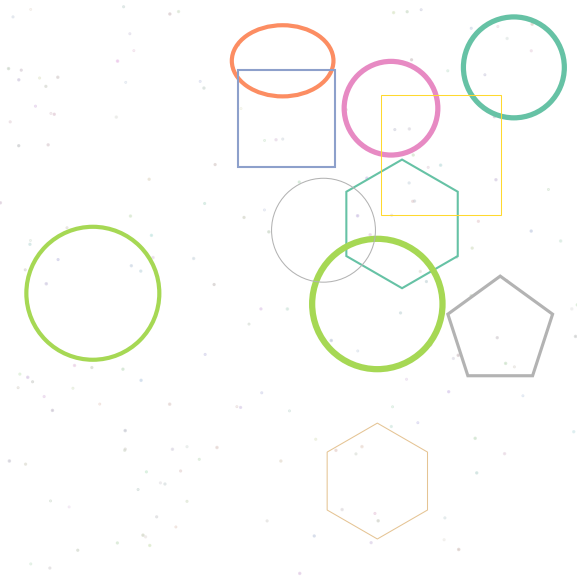[{"shape": "circle", "thickness": 2.5, "radius": 0.44, "center": [0.89, 0.882]}, {"shape": "hexagon", "thickness": 1, "radius": 0.56, "center": [0.696, 0.611]}, {"shape": "oval", "thickness": 2, "radius": 0.44, "center": [0.489, 0.894]}, {"shape": "square", "thickness": 1, "radius": 0.42, "center": [0.496, 0.794]}, {"shape": "circle", "thickness": 2.5, "radius": 0.41, "center": [0.677, 0.812]}, {"shape": "circle", "thickness": 2, "radius": 0.58, "center": [0.161, 0.491]}, {"shape": "circle", "thickness": 3, "radius": 0.56, "center": [0.653, 0.473]}, {"shape": "square", "thickness": 0.5, "radius": 0.52, "center": [0.764, 0.731]}, {"shape": "hexagon", "thickness": 0.5, "radius": 0.5, "center": [0.653, 0.166]}, {"shape": "circle", "thickness": 0.5, "radius": 0.45, "center": [0.56, 0.6]}, {"shape": "pentagon", "thickness": 1.5, "radius": 0.48, "center": [0.866, 0.426]}]